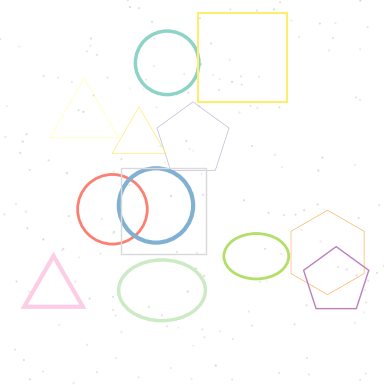[{"shape": "circle", "thickness": 2.5, "radius": 0.41, "center": [0.434, 0.837]}, {"shape": "triangle", "thickness": 0.5, "radius": 0.51, "center": [0.219, 0.694]}, {"shape": "pentagon", "thickness": 0.5, "radius": 0.49, "center": [0.501, 0.637]}, {"shape": "circle", "thickness": 2, "radius": 0.45, "center": [0.292, 0.456]}, {"shape": "circle", "thickness": 3, "radius": 0.48, "center": [0.405, 0.466]}, {"shape": "hexagon", "thickness": 0.5, "radius": 0.55, "center": [0.851, 0.344]}, {"shape": "oval", "thickness": 2, "radius": 0.42, "center": [0.666, 0.334]}, {"shape": "triangle", "thickness": 3, "radius": 0.44, "center": [0.139, 0.247]}, {"shape": "square", "thickness": 1, "radius": 0.56, "center": [0.425, 0.452]}, {"shape": "pentagon", "thickness": 1, "radius": 0.44, "center": [0.873, 0.27]}, {"shape": "oval", "thickness": 2.5, "radius": 0.56, "center": [0.421, 0.246]}, {"shape": "square", "thickness": 1.5, "radius": 0.58, "center": [0.629, 0.852]}, {"shape": "triangle", "thickness": 0.5, "radius": 0.41, "center": [0.361, 0.641]}]